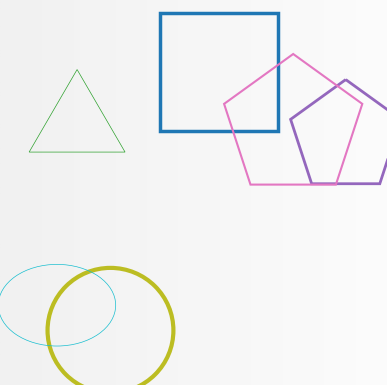[{"shape": "square", "thickness": 2.5, "radius": 0.76, "center": [0.566, 0.813]}, {"shape": "triangle", "thickness": 0.5, "radius": 0.71, "center": [0.199, 0.676]}, {"shape": "pentagon", "thickness": 2, "radius": 0.75, "center": [0.892, 0.644]}, {"shape": "pentagon", "thickness": 1.5, "radius": 0.94, "center": [0.757, 0.672]}, {"shape": "circle", "thickness": 3, "radius": 0.81, "center": [0.285, 0.142]}, {"shape": "oval", "thickness": 0.5, "radius": 0.76, "center": [0.147, 0.207]}]